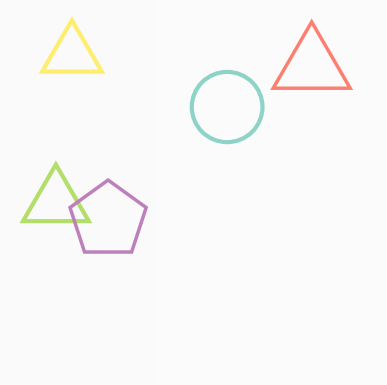[{"shape": "circle", "thickness": 3, "radius": 0.46, "center": [0.586, 0.722]}, {"shape": "triangle", "thickness": 2.5, "radius": 0.57, "center": [0.804, 0.828]}, {"shape": "triangle", "thickness": 3, "radius": 0.49, "center": [0.144, 0.475]}, {"shape": "pentagon", "thickness": 2.5, "radius": 0.52, "center": [0.279, 0.429]}, {"shape": "triangle", "thickness": 3, "radius": 0.44, "center": [0.186, 0.859]}]